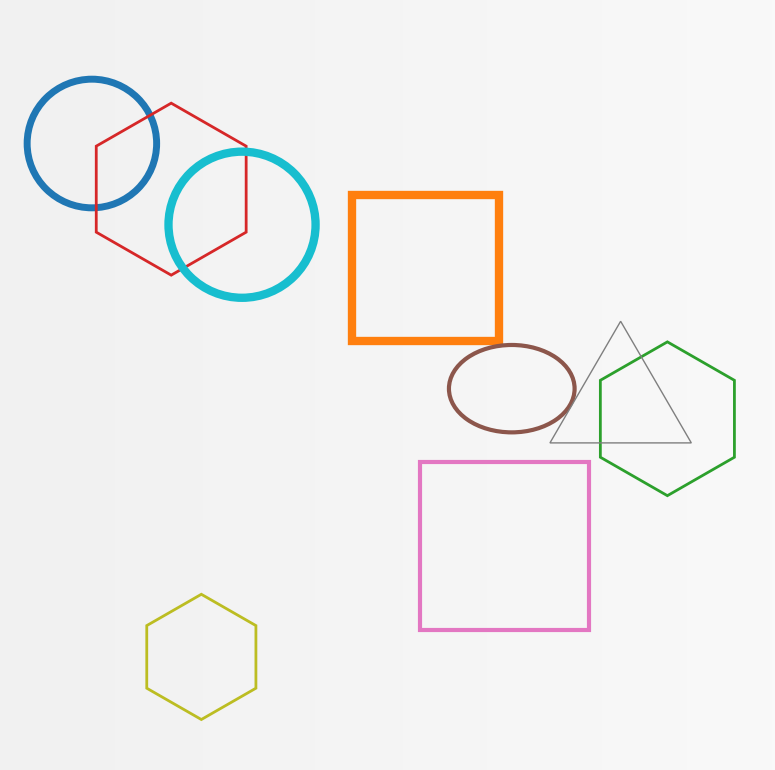[{"shape": "circle", "thickness": 2.5, "radius": 0.42, "center": [0.119, 0.814]}, {"shape": "square", "thickness": 3, "radius": 0.47, "center": [0.549, 0.651]}, {"shape": "hexagon", "thickness": 1, "radius": 0.5, "center": [0.861, 0.456]}, {"shape": "hexagon", "thickness": 1, "radius": 0.56, "center": [0.221, 0.754]}, {"shape": "oval", "thickness": 1.5, "radius": 0.41, "center": [0.66, 0.495]}, {"shape": "square", "thickness": 1.5, "radius": 0.55, "center": [0.651, 0.291]}, {"shape": "triangle", "thickness": 0.5, "radius": 0.53, "center": [0.801, 0.477]}, {"shape": "hexagon", "thickness": 1, "radius": 0.41, "center": [0.26, 0.147]}, {"shape": "circle", "thickness": 3, "radius": 0.47, "center": [0.312, 0.708]}]